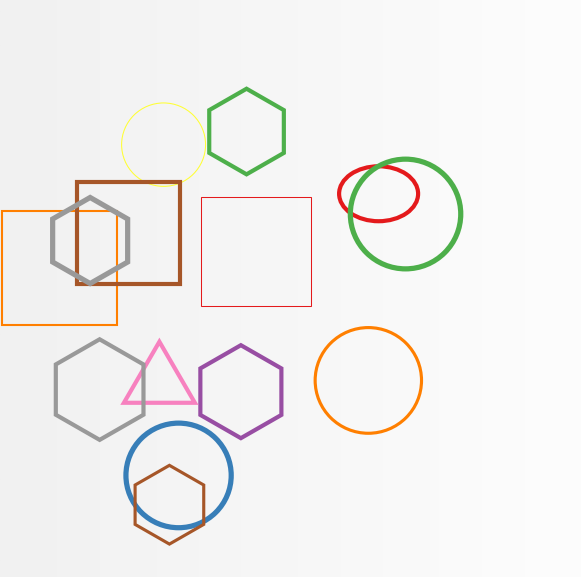[{"shape": "oval", "thickness": 2, "radius": 0.34, "center": [0.651, 0.664]}, {"shape": "square", "thickness": 0.5, "radius": 0.47, "center": [0.44, 0.564]}, {"shape": "circle", "thickness": 2.5, "radius": 0.45, "center": [0.307, 0.176]}, {"shape": "circle", "thickness": 2.5, "radius": 0.47, "center": [0.698, 0.629]}, {"shape": "hexagon", "thickness": 2, "radius": 0.37, "center": [0.424, 0.771]}, {"shape": "hexagon", "thickness": 2, "radius": 0.4, "center": [0.414, 0.321]}, {"shape": "circle", "thickness": 1.5, "radius": 0.46, "center": [0.634, 0.34]}, {"shape": "square", "thickness": 1, "radius": 0.5, "center": [0.102, 0.535]}, {"shape": "circle", "thickness": 0.5, "radius": 0.36, "center": [0.281, 0.749]}, {"shape": "square", "thickness": 2, "radius": 0.44, "center": [0.221, 0.596]}, {"shape": "hexagon", "thickness": 1.5, "radius": 0.34, "center": [0.291, 0.125]}, {"shape": "triangle", "thickness": 2, "radius": 0.35, "center": [0.274, 0.337]}, {"shape": "hexagon", "thickness": 2, "radius": 0.44, "center": [0.171, 0.325]}, {"shape": "hexagon", "thickness": 2.5, "radius": 0.37, "center": [0.155, 0.583]}]